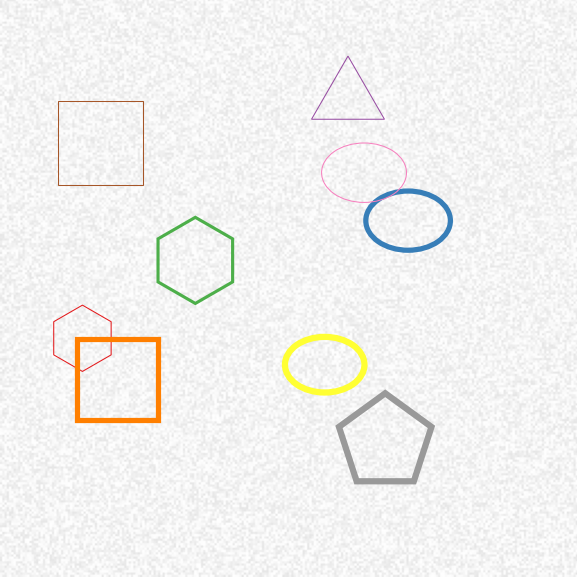[{"shape": "hexagon", "thickness": 0.5, "radius": 0.29, "center": [0.143, 0.413]}, {"shape": "oval", "thickness": 2.5, "radius": 0.37, "center": [0.707, 0.617]}, {"shape": "hexagon", "thickness": 1.5, "radius": 0.37, "center": [0.338, 0.548]}, {"shape": "triangle", "thickness": 0.5, "radius": 0.36, "center": [0.603, 0.829]}, {"shape": "square", "thickness": 2.5, "radius": 0.35, "center": [0.203, 0.342]}, {"shape": "oval", "thickness": 3, "radius": 0.34, "center": [0.562, 0.368]}, {"shape": "square", "thickness": 0.5, "radius": 0.37, "center": [0.174, 0.752]}, {"shape": "oval", "thickness": 0.5, "radius": 0.37, "center": [0.63, 0.7]}, {"shape": "pentagon", "thickness": 3, "radius": 0.42, "center": [0.667, 0.234]}]